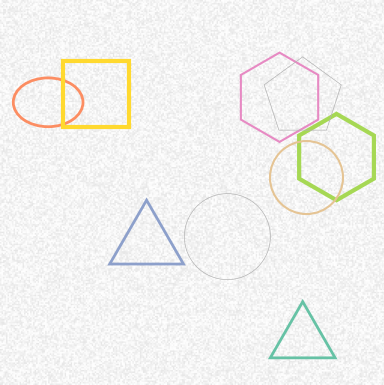[{"shape": "triangle", "thickness": 2, "radius": 0.49, "center": [0.786, 0.119]}, {"shape": "oval", "thickness": 2, "radius": 0.45, "center": [0.125, 0.734]}, {"shape": "triangle", "thickness": 2, "radius": 0.55, "center": [0.381, 0.369]}, {"shape": "hexagon", "thickness": 1.5, "radius": 0.58, "center": [0.726, 0.747]}, {"shape": "hexagon", "thickness": 3, "radius": 0.56, "center": [0.874, 0.592]}, {"shape": "square", "thickness": 3, "radius": 0.43, "center": [0.249, 0.756]}, {"shape": "circle", "thickness": 1.5, "radius": 0.47, "center": [0.796, 0.539]}, {"shape": "pentagon", "thickness": 0.5, "radius": 0.53, "center": [0.786, 0.747]}, {"shape": "circle", "thickness": 0.5, "radius": 0.56, "center": [0.591, 0.385]}]